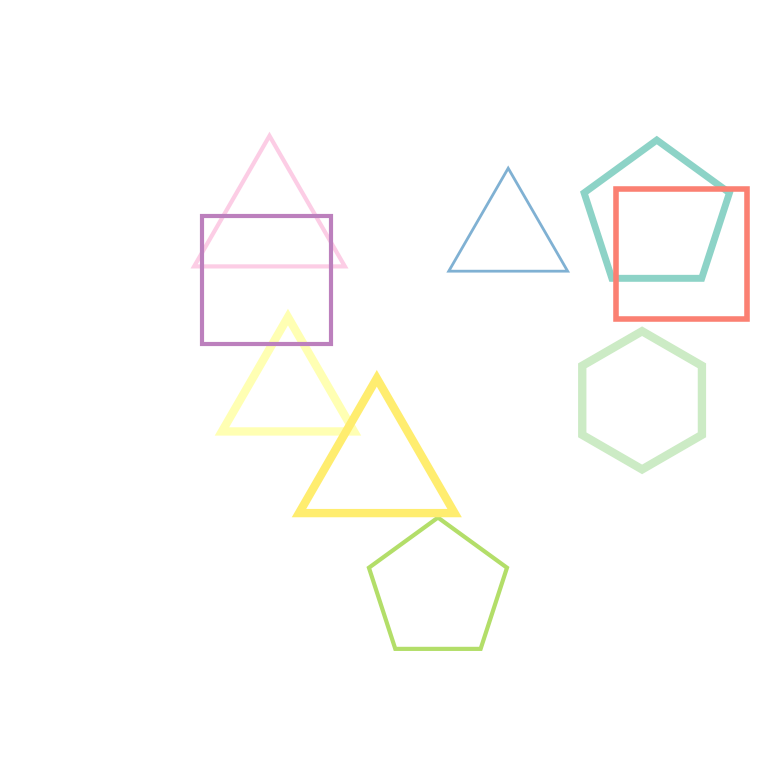[{"shape": "pentagon", "thickness": 2.5, "radius": 0.5, "center": [0.853, 0.719]}, {"shape": "triangle", "thickness": 3, "radius": 0.5, "center": [0.374, 0.489]}, {"shape": "square", "thickness": 2, "radius": 0.42, "center": [0.885, 0.67]}, {"shape": "triangle", "thickness": 1, "radius": 0.45, "center": [0.66, 0.692]}, {"shape": "pentagon", "thickness": 1.5, "radius": 0.47, "center": [0.569, 0.234]}, {"shape": "triangle", "thickness": 1.5, "radius": 0.57, "center": [0.35, 0.711]}, {"shape": "square", "thickness": 1.5, "radius": 0.42, "center": [0.346, 0.637]}, {"shape": "hexagon", "thickness": 3, "radius": 0.45, "center": [0.834, 0.48]}, {"shape": "triangle", "thickness": 3, "radius": 0.58, "center": [0.489, 0.392]}]